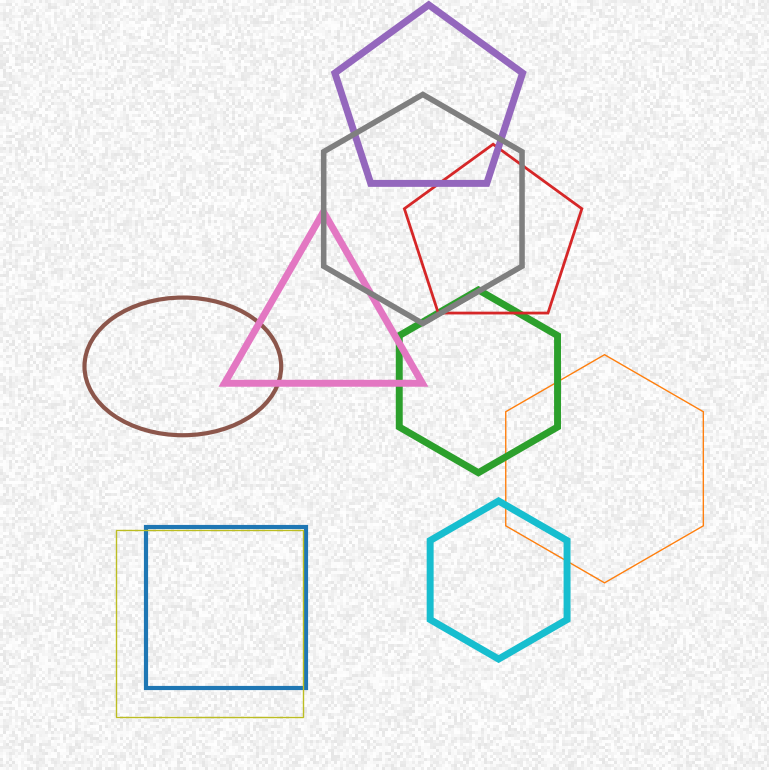[{"shape": "square", "thickness": 1.5, "radius": 0.52, "center": [0.293, 0.211]}, {"shape": "hexagon", "thickness": 0.5, "radius": 0.74, "center": [0.785, 0.391]}, {"shape": "hexagon", "thickness": 2.5, "radius": 0.59, "center": [0.621, 0.505]}, {"shape": "pentagon", "thickness": 1, "radius": 0.61, "center": [0.64, 0.691]}, {"shape": "pentagon", "thickness": 2.5, "radius": 0.64, "center": [0.557, 0.866]}, {"shape": "oval", "thickness": 1.5, "radius": 0.64, "center": [0.237, 0.524]}, {"shape": "triangle", "thickness": 2.5, "radius": 0.74, "center": [0.42, 0.576]}, {"shape": "hexagon", "thickness": 2, "radius": 0.74, "center": [0.549, 0.729]}, {"shape": "square", "thickness": 0.5, "radius": 0.61, "center": [0.272, 0.191]}, {"shape": "hexagon", "thickness": 2.5, "radius": 0.51, "center": [0.648, 0.247]}]